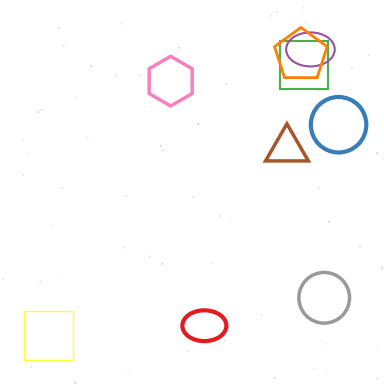[{"shape": "oval", "thickness": 3, "radius": 0.29, "center": [0.531, 0.154]}, {"shape": "circle", "thickness": 3, "radius": 0.36, "center": [0.879, 0.676]}, {"shape": "square", "thickness": 1.5, "radius": 0.31, "center": [0.789, 0.831]}, {"shape": "oval", "thickness": 1.5, "radius": 0.32, "center": [0.806, 0.872]}, {"shape": "pentagon", "thickness": 2, "radius": 0.36, "center": [0.781, 0.857]}, {"shape": "square", "thickness": 1, "radius": 0.32, "center": [0.127, 0.128]}, {"shape": "triangle", "thickness": 2.5, "radius": 0.32, "center": [0.745, 0.614]}, {"shape": "hexagon", "thickness": 2.5, "radius": 0.32, "center": [0.443, 0.789]}, {"shape": "circle", "thickness": 2.5, "radius": 0.33, "center": [0.842, 0.227]}]